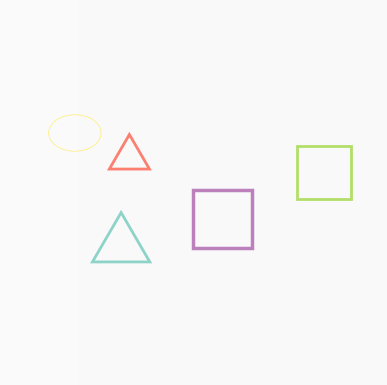[{"shape": "triangle", "thickness": 2, "radius": 0.43, "center": [0.313, 0.362]}, {"shape": "triangle", "thickness": 2, "radius": 0.3, "center": [0.334, 0.591]}, {"shape": "square", "thickness": 2, "radius": 0.35, "center": [0.835, 0.552]}, {"shape": "square", "thickness": 2.5, "radius": 0.38, "center": [0.574, 0.431]}, {"shape": "oval", "thickness": 0.5, "radius": 0.34, "center": [0.193, 0.655]}]